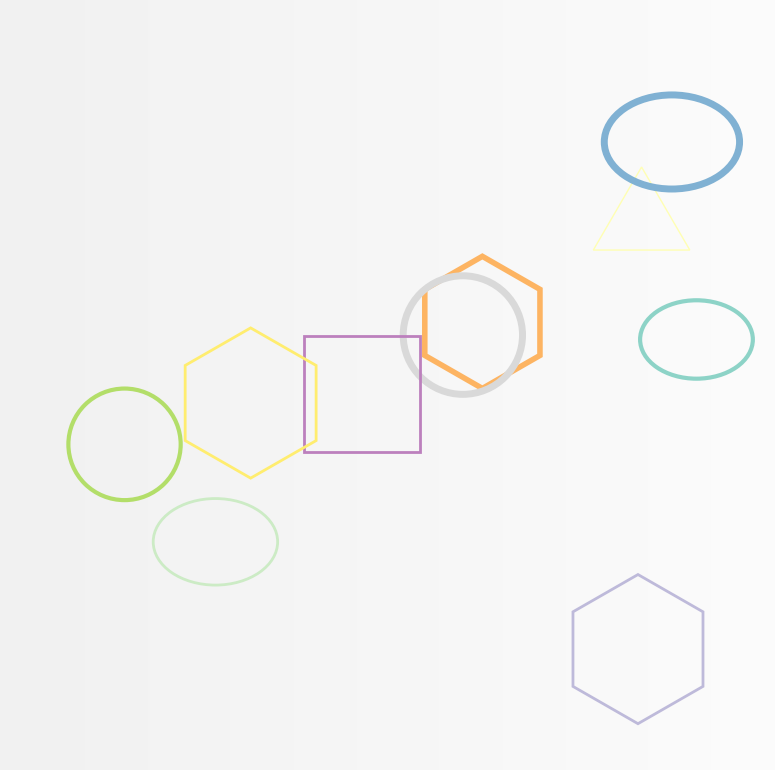[{"shape": "oval", "thickness": 1.5, "radius": 0.36, "center": [0.899, 0.559]}, {"shape": "triangle", "thickness": 0.5, "radius": 0.36, "center": [0.828, 0.711]}, {"shape": "hexagon", "thickness": 1, "radius": 0.48, "center": [0.823, 0.157]}, {"shape": "oval", "thickness": 2.5, "radius": 0.44, "center": [0.867, 0.816]}, {"shape": "hexagon", "thickness": 2, "radius": 0.43, "center": [0.622, 0.581]}, {"shape": "circle", "thickness": 1.5, "radius": 0.36, "center": [0.161, 0.423]}, {"shape": "circle", "thickness": 2.5, "radius": 0.38, "center": [0.597, 0.565]}, {"shape": "square", "thickness": 1, "radius": 0.38, "center": [0.467, 0.489]}, {"shape": "oval", "thickness": 1, "radius": 0.4, "center": [0.278, 0.296]}, {"shape": "hexagon", "thickness": 1, "radius": 0.49, "center": [0.323, 0.477]}]